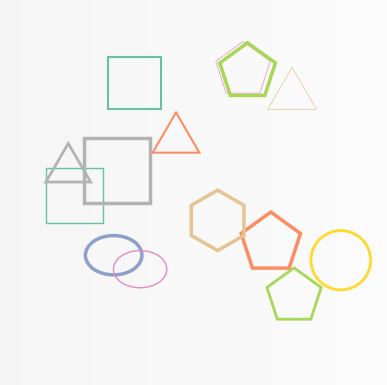[{"shape": "square", "thickness": 1, "radius": 0.36, "center": [0.192, 0.493]}, {"shape": "square", "thickness": 1.5, "radius": 0.34, "center": [0.348, 0.785]}, {"shape": "triangle", "thickness": 1.5, "radius": 0.35, "center": [0.454, 0.638]}, {"shape": "pentagon", "thickness": 2.5, "radius": 0.4, "center": [0.699, 0.369]}, {"shape": "oval", "thickness": 2.5, "radius": 0.36, "center": [0.293, 0.337]}, {"shape": "pentagon", "thickness": 0.5, "radius": 0.37, "center": [0.627, 0.818]}, {"shape": "oval", "thickness": 1, "radius": 0.34, "center": [0.362, 0.301]}, {"shape": "pentagon", "thickness": 2, "radius": 0.37, "center": [0.759, 0.231]}, {"shape": "pentagon", "thickness": 2.5, "radius": 0.38, "center": [0.639, 0.813]}, {"shape": "circle", "thickness": 2, "radius": 0.39, "center": [0.879, 0.324]}, {"shape": "triangle", "thickness": 0.5, "radius": 0.36, "center": [0.754, 0.752]}, {"shape": "hexagon", "thickness": 2.5, "radius": 0.39, "center": [0.562, 0.428]}, {"shape": "square", "thickness": 2.5, "radius": 0.42, "center": [0.301, 0.557]}, {"shape": "triangle", "thickness": 2, "radius": 0.33, "center": [0.176, 0.561]}]